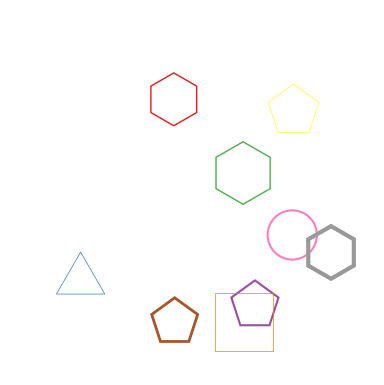[{"shape": "hexagon", "thickness": 1, "radius": 0.34, "center": [0.451, 0.742]}, {"shape": "triangle", "thickness": 0.5, "radius": 0.36, "center": [0.209, 0.273]}, {"shape": "hexagon", "thickness": 1, "radius": 0.41, "center": [0.631, 0.551]}, {"shape": "pentagon", "thickness": 1.5, "radius": 0.32, "center": [0.662, 0.207]}, {"shape": "square", "thickness": 0.5, "radius": 0.37, "center": [0.634, 0.163]}, {"shape": "pentagon", "thickness": 0.5, "radius": 0.35, "center": [0.763, 0.712]}, {"shape": "pentagon", "thickness": 2, "radius": 0.31, "center": [0.454, 0.164]}, {"shape": "circle", "thickness": 1.5, "radius": 0.32, "center": [0.759, 0.39]}, {"shape": "hexagon", "thickness": 3, "radius": 0.34, "center": [0.86, 0.344]}]